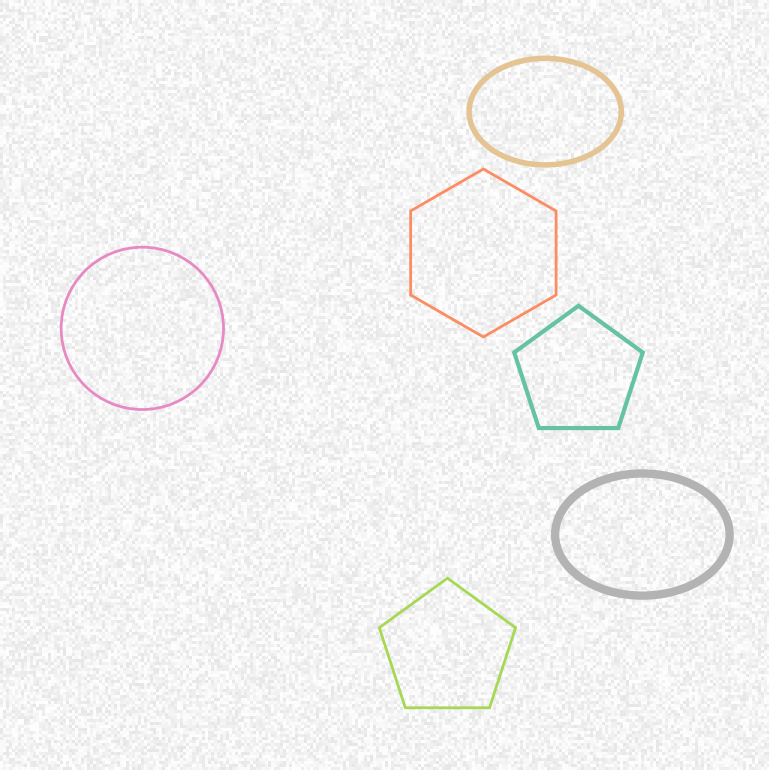[{"shape": "pentagon", "thickness": 1.5, "radius": 0.44, "center": [0.751, 0.515]}, {"shape": "hexagon", "thickness": 1, "radius": 0.55, "center": [0.628, 0.671]}, {"shape": "circle", "thickness": 1, "radius": 0.53, "center": [0.185, 0.574]}, {"shape": "pentagon", "thickness": 1, "radius": 0.47, "center": [0.581, 0.156]}, {"shape": "oval", "thickness": 2, "radius": 0.49, "center": [0.708, 0.855]}, {"shape": "oval", "thickness": 3, "radius": 0.57, "center": [0.834, 0.306]}]